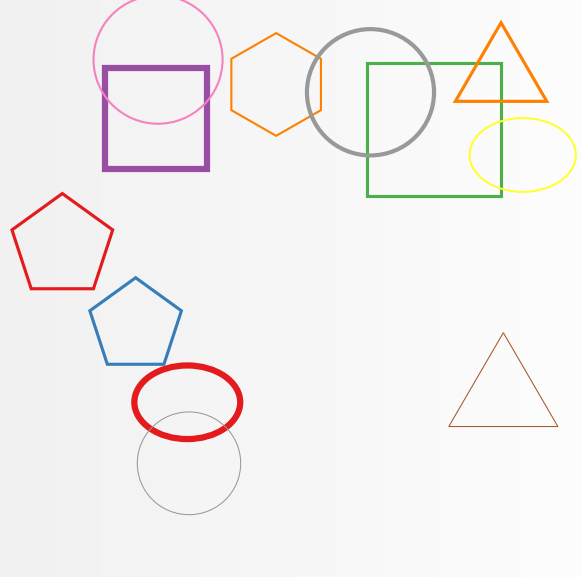[{"shape": "pentagon", "thickness": 1.5, "radius": 0.46, "center": [0.107, 0.573]}, {"shape": "oval", "thickness": 3, "radius": 0.46, "center": [0.322, 0.303]}, {"shape": "pentagon", "thickness": 1.5, "radius": 0.41, "center": [0.233, 0.435]}, {"shape": "square", "thickness": 1.5, "radius": 0.58, "center": [0.747, 0.774]}, {"shape": "square", "thickness": 3, "radius": 0.44, "center": [0.268, 0.794]}, {"shape": "triangle", "thickness": 1.5, "radius": 0.45, "center": [0.862, 0.869]}, {"shape": "hexagon", "thickness": 1, "radius": 0.44, "center": [0.475, 0.853]}, {"shape": "oval", "thickness": 1, "radius": 0.46, "center": [0.899, 0.731]}, {"shape": "triangle", "thickness": 0.5, "radius": 0.54, "center": [0.866, 0.315]}, {"shape": "circle", "thickness": 1, "radius": 0.56, "center": [0.272, 0.896]}, {"shape": "circle", "thickness": 2, "radius": 0.55, "center": [0.637, 0.839]}, {"shape": "circle", "thickness": 0.5, "radius": 0.44, "center": [0.325, 0.197]}]